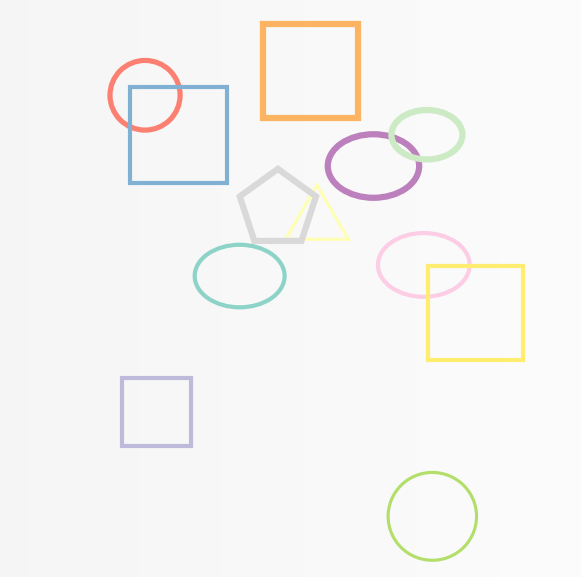[{"shape": "oval", "thickness": 2, "radius": 0.39, "center": [0.412, 0.521]}, {"shape": "triangle", "thickness": 1.5, "radius": 0.31, "center": [0.545, 0.616]}, {"shape": "square", "thickness": 2, "radius": 0.29, "center": [0.269, 0.286]}, {"shape": "circle", "thickness": 2.5, "radius": 0.3, "center": [0.25, 0.834]}, {"shape": "square", "thickness": 2, "radius": 0.42, "center": [0.307, 0.766]}, {"shape": "square", "thickness": 3, "radius": 0.41, "center": [0.534, 0.876]}, {"shape": "circle", "thickness": 1.5, "radius": 0.38, "center": [0.744, 0.105]}, {"shape": "oval", "thickness": 2, "radius": 0.39, "center": [0.729, 0.54]}, {"shape": "pentagon", "thickness": 3, "radius": 0.34, "center": [0.478, 0.638]}, {"shape": "oval", "thickness": 3, "radius": 0.39, "center": [0.643, 0.712]}, {"shape": "oval", "thickness": 3, "radius": 0.31, "center": [0.734, 0.766]}, {"shape": "square", "thickness": 2, "radius": 0.41, "center": [0.819, 0.457]}]